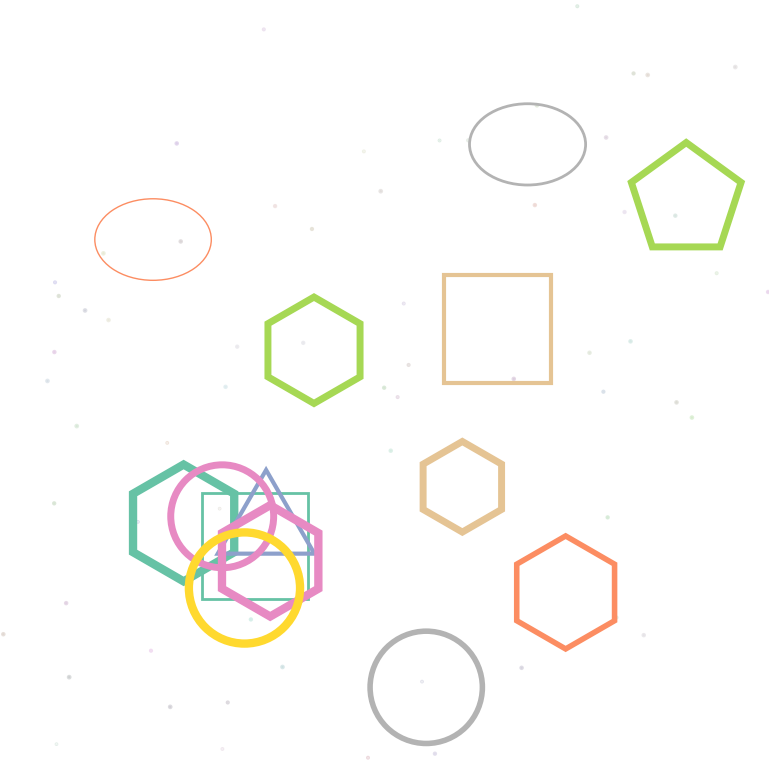[{"shape": "hexagon", "thickness": 3, "radius": 0.38, "center": [0.238, 0.321]}, {"shape": "square", "thickness": 1, "radius": 0.35, "center": [0.331, 0.291]}, {"shape": "oval", "thickness": 0.5, "radius": 0.38, "center": [0.199, 0.689]}, {"shape": "hexagon", "thickness": 2, "radius": 0.37, "center": [0.735, 0.231]}, {"shape": "triangle", "thickness": 1.5, "radius": 0.36, "center": [0.346, 0.317]}, {"shape": "hexagon", "thickness": 3, "radius": 0.36, "center": [0.351, 0.272]}, {"shape": "circle", "thickness": 2.5, "radius": 0.33, "center": [0.289, 0.33]}, {"shape": "pentagon", "thickness": 2.5, "radius": 0.37, "center": [0.891, 0.74]}, {"shape": "hexagon", "thickness": 2.5, "radius": 0.35, "center": [0.408, 0.545]}, {"shape": "circle", "thickness": 3, "radius": 0.36, "center": [0.317, 0.236]}, {"shape": "square", "thickness": 1.5, "radius": 0.35, "center": [0.646, 0.573]}, {"shape": "hexagon", "thickness": 2.5, "radius": 0.29, "center": [0.6, 0.368]}, {"shape": "oval", "thickness": 1, "radius": 0.38, "center": [0.685, 0.813]}, {"shape": "circle", "thickness": 2, "radius": 0.36, "center": [0.554, 0.107]}]